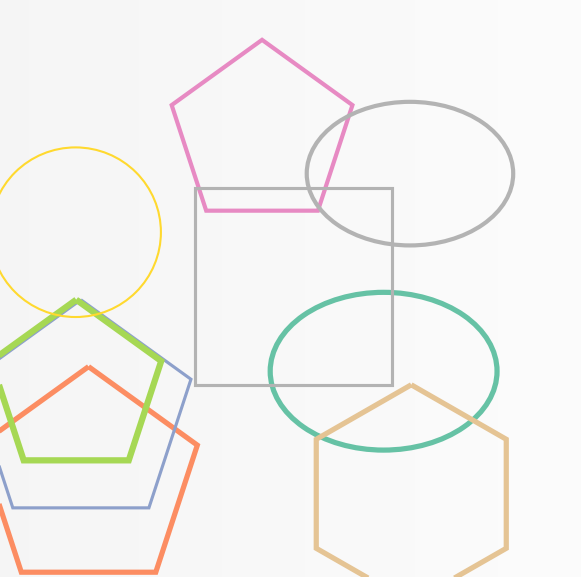[{"shape": "oval", "thickness": 2.5, "radius": 0.98, "center": [0.66, 0.356]}, {"shape": "pentagon", "thickness": 2.5, "radius": 0.98, "center": [0.152, 0.168]}, {"shape": "pentagon", "thickness": 1.5, "radius": 1.0, "center": [0.139, 0.281]}, {"shape": "pentagon", "thickness": 2, "radius": 0.82, "center": [0.451, 0.767]}, {"shape": "pentagon", "thickness": 3, "radius": 0.77, "center": [0.131, 0.326]}, {"shape": "circle", "thickness": 1, "radius": 0.73, "center": [0.13, 0.597]}, {"shape": "hexagon", "thickness": 2.5, "radius": 0.94, "center": [0.708, 0.144]}, {"shape": "square", "thickness": 1.5, "radius": 0.85, "center": [0.505, 0.503]}, {"shape": "oval", "thickness": 2, "radius": 0.89, "center": [0.705, 0.698]}]